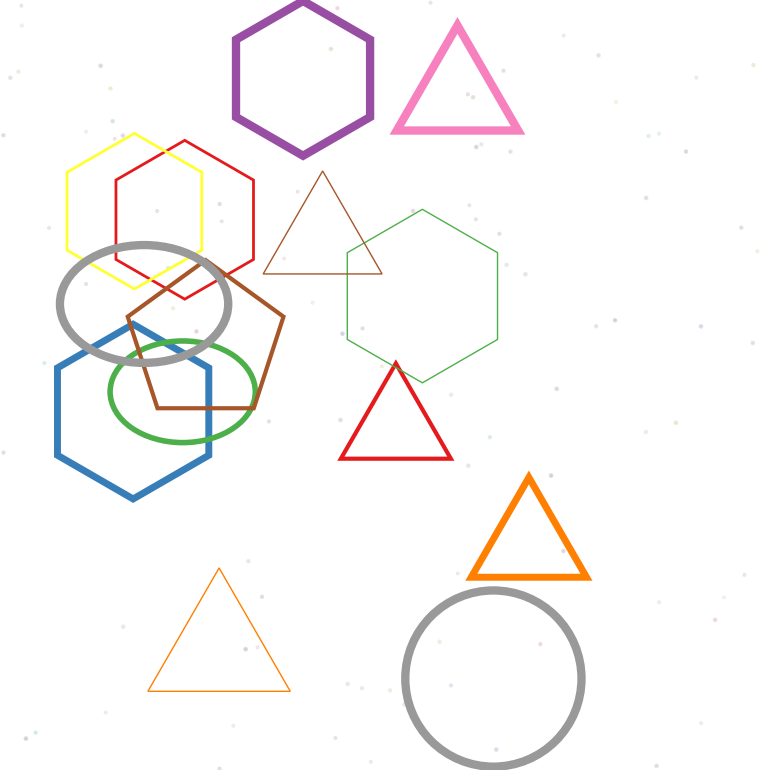[{"shape": "triangle", "thickness": 1.5, "radius": 0.41, "center": [0.514, 0.446]}, {"shape": "hexagon", "thickness": 1, "radius": 0.52, "center": [0.24, 0.715]}, {"shape": "hexagon", "thickness": 2.5, "radius": 0.57, "center": [0.173, 0.465]}, {"shape": "oval", "thickness": 2, "radius": 0.47, "center": [0.237, 0.491]}, {"shape": "hexagon", "thickness": 0.5, "radius": 0.56, "center": [0.549, 0.615]}, {"shape": "hexagon", "thickness": 3, "radius": 0.5, "center": [0.394, 0.898]}, {"shape": "triangle", "thickness": 2.5, "radius": 0.43, "center": [0.687, 0.294]}, {"shape": "triangle", "thickness": 0.5, "radius": 0.53, "center": [0.285, 0.156]}, {"shape": "hexagon", "thickness": 1, "radius": 0.51, "center": [0.175, 0.726]}, {"shape": "pentagon", "thickness": 1.5, "radius": 0.53, "center": [0.267, 0.556]}, {"shape": "triangle", "thickness": 0.5, "radius": 0.45, "center": [0.419, 0.689]}, {"shape": "triangle", "thickness": 3, "radius": 0.46, "center": [0.594, 0.876]}, {"shape": "oval", "thickness": 3, "radius": 0.55, "center": [0.187, 0.605]}, {"shape": "circle", "thickness": 3, "radius": 0.57, "center": [0.641, 0.119]}]